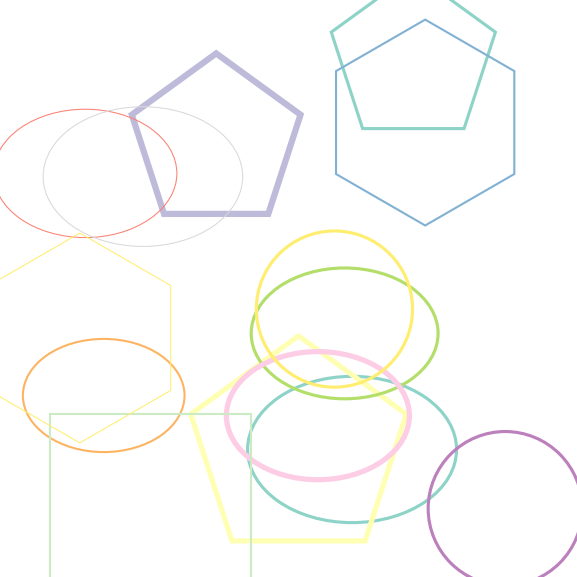[{"shape": "pentagon", "thickness": 1.5, "radius": 0.75, "center": [0.716, 0.897]}, {"shape": "oval", "thickness": 1.5, "radius": 0.9, "center": [0.61, 0.221]}, {"shape": "pentagon", "thickness": 2.5, "radius": 0.98, "center": [0.517, 0.221]}, {"shape": "pentagon", "thickness": 3, "radius": 0.77, "center": [0.374, 0.753]}, {"shape": "oval", "thickness": 0.5, "radius": 0.79, "center": [0.148, 0.699]}, {"shape": "hexagon", "thickness": 1, "radius": 0.89, "center": [0.736, 0.787]}, {"shape": "oval", "thickness": 1, "radius": 0.7, "center": [0.18, 0.314]}, {"shape": "oval", "thickness": 1.5, "radius": 0.81, "center": [0.597, 0.422]}, {"shape": "oval", "thickness": 2.5, "radius": 0.79, "center": [0.55, 0.279]}, {"shape": "oval", "thickness": 0.5, "radius": 0.86, "center": [0.247, 0.693]}, {"shape": "circle", "thickness": 1.5, "radius": 0.67, "center": [0.875, 0.119]}, {"shape": "square", "thickness": 1, "radius": 0.87, "center": [0.261, 0.107]}, {"shape": "circle", "thickness": 1.5, "radius": 0.68, "center": [0.579, 0.464]}, {"shape": "hexagon", "thickness": 0.5, "radius": 0.91, "center": [0.138, 0.414]}]